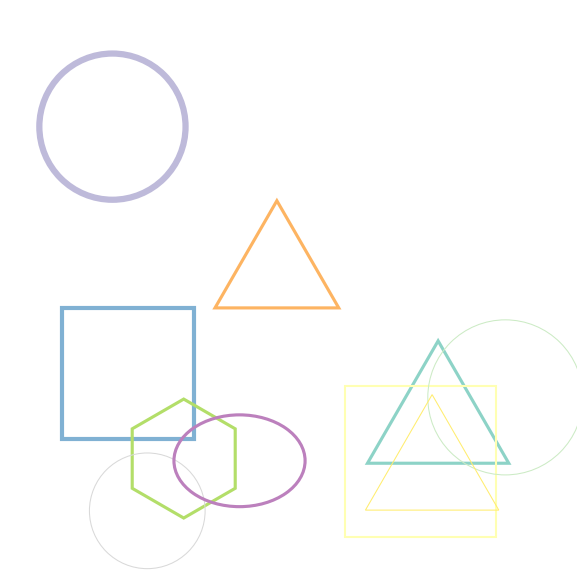[{"shape": "triangle", "thickness": 1.5, "radius": 0.71, "center": [0.759, 0.268]}, {"shape": "square", "thickness": 1, "radius": 0.65, "center": [0.729, 0.2]}, {"shape": "circle", "thickness": 3, "radius": 0.63, "center": [0.195, 0.78]}, {"shape": "square", "thickness": 2, "radius": 0.57, "center": [0.222, 0.352]}, {"shape": "triangle", "thickness": 1.5, "radius": 0.62, "center": [0.479, 0.528]}, {"shape": "hexagon", "thickness": 1.5, "radius": 0.51, "center": [0.318, 0.205]}, {"shape": "circle", "thickness": 0.5, "radius": 0.5, "center": [0.255, 0.115]}, {"shape": "oval", "thickness": 1.5, "radius": 0.57, "center": [0.415, 0.201]}, {"shape": "circle", "thickness": 0.5, "radius": 0.67, "center": [0.875, 0.311]}, {"shape": "triangle", "thickness": 0.5, "radius": 0.67, "center": [0.748, 0.182]}]